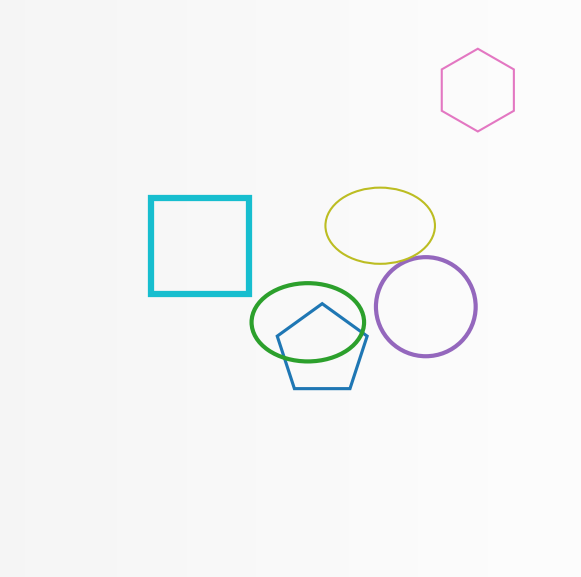[{"shape": "pentagon", "thickness": 1.5, "radius": 0.41, "center": [0.554, 0.392]}, {"shape": "oval", "thickness": 2, "radius": 0.48, "center": [0.53, 0.441]}, {"shape": "circle", "thickness": 2, "radius": 0.43, "center": [0.733, 0.468]}, {"shape": "hexagon", "thickness": 1, "radius": 0.36, "center": [0.822, 0.843]}, {"shape": "oval", "thickness": 1, "radius": 0.47, "center": [0.654, 0.608]}, {"shape": "square", "thickness": 3, "radius": 0.42, "center": [0.344, 0.573]}]